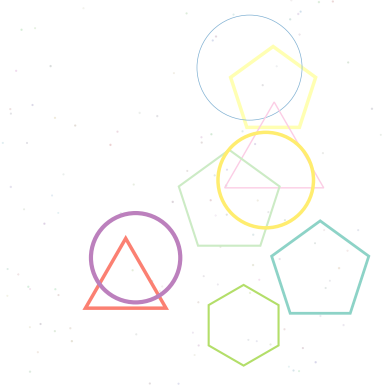[{"shape": "pentagon", "thickness": 2, "radius": 0.66, "center": [0.832, 0.294]}, {"shape": "pentagon", "thickness": 2.5, "radius": 0.58, "center": [0.709, 0.763]}, {"shape": "triangle", "thickness": 2.5, "radius": 0.6, "center": [0.327, 0.26]}, {"shape": "circle", "thickness": 0.5, "radius": 0.68, "center": [0.648, 0.824]}, {"shape": "hexagon", "thickness": 1.5, "radius": 0.52, "center": [0.633, 0.155]}, {"shape": "triangle", "thickness": 1, "radius": 0.74, "center": [0.712, 0.586]}, {"shape": "circle", "thickness": 3, "radius": 0.58, "center": [0.352, 0.331]}, {"shape": "pentagon", "thickness": 1.5, "radius": 0.69, "center": [0.595, 0.473]}, {"shape": "circle", "thickness": 2.5, "radius": 0.62, "center": [0.69, 0.532]}]